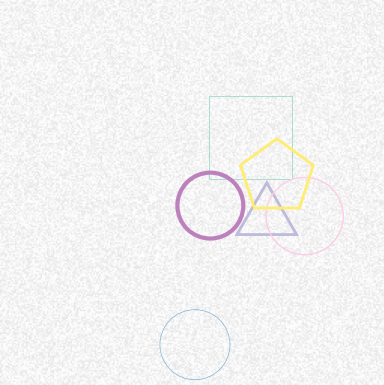[{"shape": "square", "thickness": 0.5, "radius": 0.54, "center": [0.651, 0.643]}, {"shape": "triangle", "thickness": 2, "radius": 0.45, "center": [0.693, 0.436]}, {"shape": "circle", "thickness": 0.5, "radius": 0.45, "center": [0.506, 0.105]}, {"shape": "circle", "thickness": 1, "radius": 0.5, "center": [0.791, 0.439]}, {"shape": "circle", "thickness": 3, "radius": 0.43, "center": [0.546, 0.466]}, {"shape": "pentagon", "thickness": 2, "radius": 0.5, "center": [0.719, 0.54]}]